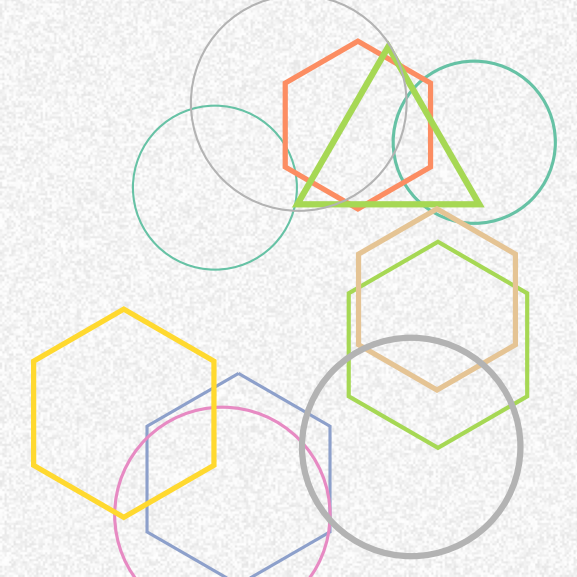[{"shape": "circle", "thickness": 1, "radius": 0.71, "center": [0.372, 0.674]}, {"shape": "circle", "thickness": 1.5, "radius": 0.7, "center": [0.821, 0.753]}, {"shape": "hexagon", "thickness": 2.5, "radius": 0.73, "center": [0.62, 0.783]}, {"shape": "hexagon", "thickness": 1.5, "radius": 0.91, "center": [0.413, 0.17]}, {"shape": "circle", "thickness": 1.5, "radius": 0.93, "center": [0.385, 0.108]}, {"shape": "triangle", "thickness": 3, "radius": 0.91, "center": [0.672, 0.736]}, {"shape": "hexagon", "thickness": 2, "radius": 0.89, "center": [0.758, 0.402]}, {"shape": "hexagon", "thickness": 2.5, "radius": 0.9, "center": [0.214, 0.284]}, {"shape": "hexagon", "thickness": 2.5, "radius": 0.78, "center": [0.757, 0.481]}, {"shape": "circle", "thickness": 3, "radius": 0.95, "center": [0.712, 0.225]}, {"shape": "circle", "thickness": 1, "radius": 0.93, "center": [0.517, 0.821]}]